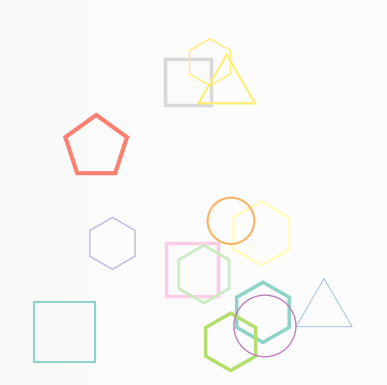[{"shape": "square", "thickness": 1.5, "radius": 0.39, "center": [0.166, 0.137]}, {"shape": "hexagon", "thickness": 2.5, "radius": 0.39, "center": [0.679, 0.189]}, {"shape": "hexagon", "thickness": 1.5, "radius": 0.42, "center": [0.675, 0.394]}, {"shape": "hexagon", "thickness": 1, "radius": 0.34, "center": [0.29, 0.368]}, {"shape": "pentagon", "thickness": 3, "radius": 0.42, "center": [0.248, 0.618]}, {"shape": "triangle", "thickness": 0.5, "radius": 0.42, "center": [0.836, 0.193]}, {"shape": "circle", "thickness": 1.5, "radius": 0.3, "center": [0.596, 0.426]}, {"shape": "hexagon", "thickness": 2.5, "radius": 0.37, "center": [0.595, 0.112]}, {"shape": "square", "thickness": 2.5, "radius": 0.34, "center": [0.496, 0.3]}, {"shape": "square", "thickness": 2.5, "radius": 0.3, "center": [0.485, 0.786]}, {"shape": "circle", "thickness": 1, "radius": 0.4, "center": [0.684, 0.153]}, {"shape": "hexagon", "thickness": 2, "radius": 0.38, "center": [0.526, 0.288]}, {"shape": "hexagon", "thickness": 1, "radius": 0.3, "center": [0.542, 0.838]}, {"shape": "triangle", "thickness": 1.5, "radius": 0.42, "center": [0.585, 0.774]}]